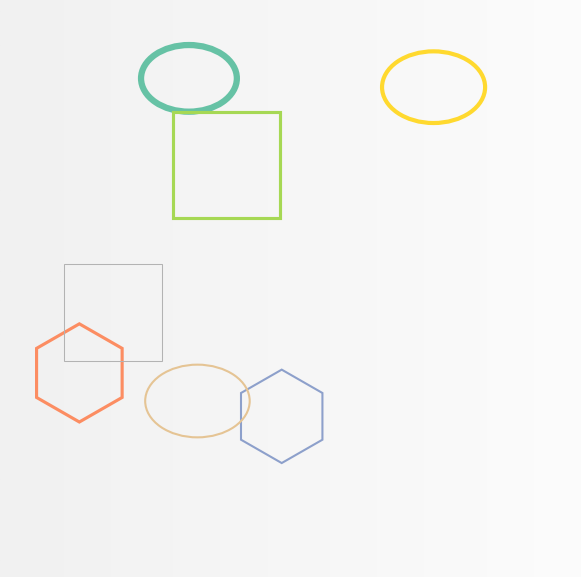[{"shape": "oval", "thickness": 3, "radius": 0.41, "center": [0.325, 0.863]}, {"shape": "hexagon", "thickness": 1.5, "radius": 0.42, "center": [0.137, 0.353]}, {"shape": "hexagon", "thickness": 1, "radius": 0.4, "center": [0.485, 0.278]}, {"shape": "square", "thickness": 1.5, "radius": 0.46, "center": [0.389, 0.714]}, {"shape": "oval", "thickness": 2, "radius": 0.44, "center": [0.746, 0.848]}, {"shape": "oval", "thickness": 1, "radius": 0.45, "center": [0.34, 0.305]}, {"shape": "square", "thickness": 0.5, "radius": 0.42, "center": [0.195, 0.458]}]